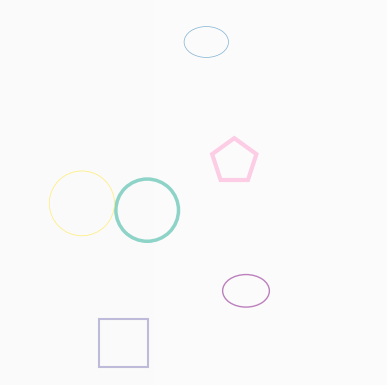[{"shape": "circle", "thickness": 2.5, "radius": 0.4, "center": [0.38, 0.454]}, {"shape": "square", "thickness": 1.5, "radius": 0.31, "center": [0.319, 0.108]}, {"shape": "oval", "thickness": 0.5, "radius": 0.29, "center": [0.532, 0.891]}, {"shape": "pentagon", "thickness": 3, "radius": 0.3, "center": [0.605, 0.581]}, {"shape": "oval", "thickness": 1, "radius": 0.3, "center": [0.635, 0.245]}, {"shape": "circle", "thickness": 0.5, "radius": 0.42, "center": [0.211, 0.472]}]